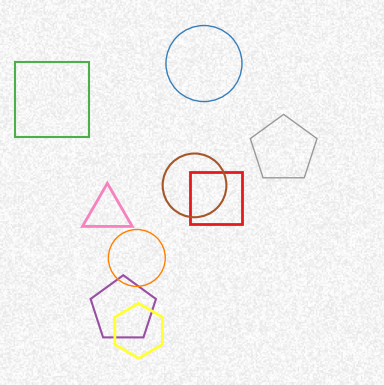[{"shape": "square", "thickness": 2, "radius": 0.33, "center": [0.561, 0.485]}, {"shape": "circle", "thickness": 1, "radius": 0.49, "center": [0.53, 0.835]}, {"shape": "square", "thickness": 1.5, "radius": 0.48, "center": [0.135, 0.742]}, {"shape": "pentagon", "thickness": 1.5, "radius": 0.45, "center": [0.32, 0.196]}, {"shape": "circle", "thickness": 1, "radius": 0.37, "center": [0.355, 0.33]}, {"shape": "hexagon", "thickness": 2, "radius": 0.36, "center": [0.36, 0.141]}, {"shape": "circle", "thickness": 1.5, "radius": 0.41, "center": [0.505, 0.518]}, {"shape": "triangle", "thickness": 2, "radius": 0.37, "center": [0.279, 0.449]}, {"shape": "pentagon", "thickness": 1, "radius": 0.46, "center": [0.737, 0.612]}]